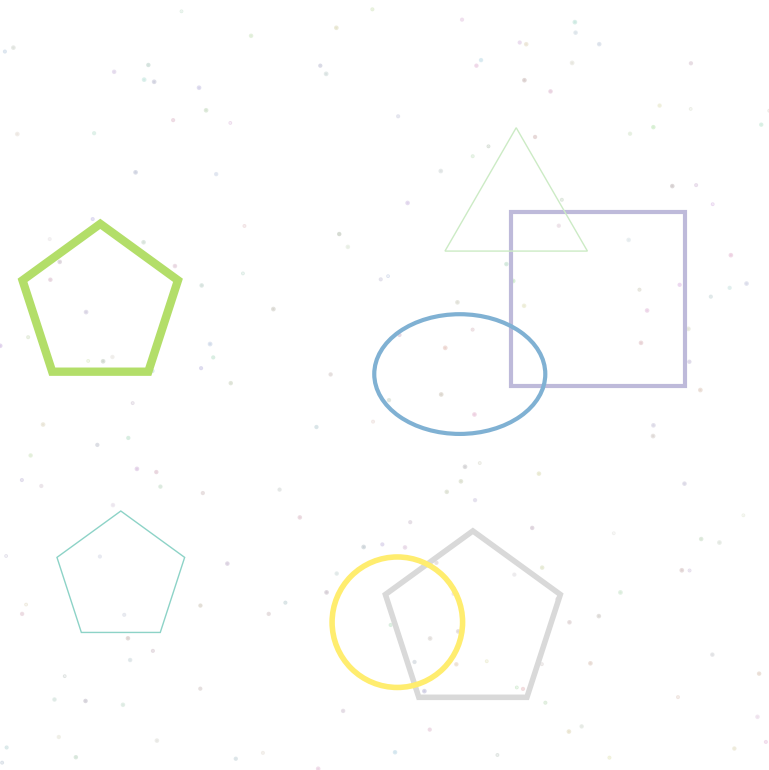[{"shape": "pentagon", "thickness": 0.5, "radius": 0.44, "center": [0.157, 0.249]}, {"shape": "square", "thickness": 1.5, "radius": 0.57, "center": [0.776, 0.612]}, {"shape": "oval", "thickness": 1.5, "radius": 0.56, "center": [0.597, 0.514]}, {"shape": "pentagon", "thickness": 3, "radius": 0.53, "center": [0.13, 0.603]}, {"shape": "pentagon", "thickness": 2, "radius": 0.6, "center": [0.614, 0.191]}, {"shape": "triangle", "thickness": 0.5, "radius": 0.53, "center": [0.67, 0.727]}, {"shape": "circle", "thickness": 2, "radius": 0.42, "center": [0.516, 0.192]}]